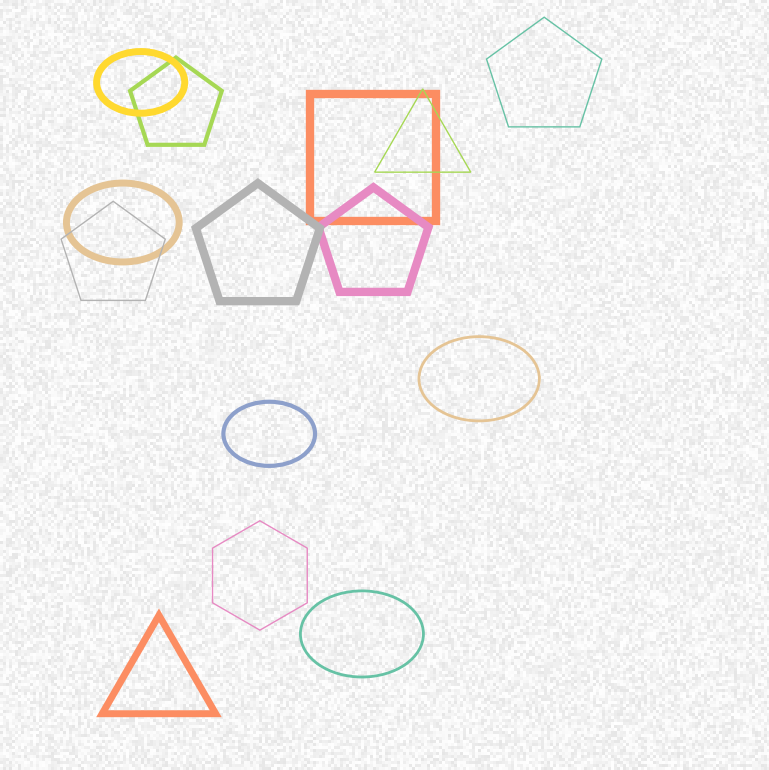[{"shape": "pentagon", "thickness": 0.5, "radius": 0.39, "center": [0.707, 0.899]}, {"shape": "oval", "thickness": 1, "radius": 0.4, "center": [0.47, 0.177]}, {"shape": "triangle", "thickness": 2.5, "radius": 0.43, "center": [0.206, 0.116]}, {"shape": "square", "thickness": 3, "radius": 0.41, "center": [0.484, 0.795]}, {"shape": "oval", "thickness": 1.5, "radius": 0.3, "center": [0.35, 0.437]}, {"shape": "pentagon", "thickness": 3, "radius": 0.38, "center": [0.485, 0.682]}, {"shape": "hexagon", "thickness": 0.5, "radius": 0.36, "center": [0.338, 0.253]}, {"shape": "triangle", "thickness": 0.5, "radius": 0.36, "center": [0.549, 0.812]}, {"shape": "pentagon", "thickness": 1.5, "radius": 0.31, "center": [0.228, 0.863]}, {"shape": "oval", "thickness": 2.5, "radius": 0.29, "center": [0.183, 0.893]}, {"shape": "oval", "thickness": 2.5, "radius": 0.37, "center": [0.16, 0.711]}, {"shape": "oval", "thickness": 1, "radius": 0.39, "center": [0.622, 0.508]}, {"shape": "pentagon", "thickness": 3, "radius": 0.42, "center": [0.335, 0.677]}, {"shape": "pentagon", "thickness": 0.5, "radius": 0.36, "center": [0.147, 0.667]}]